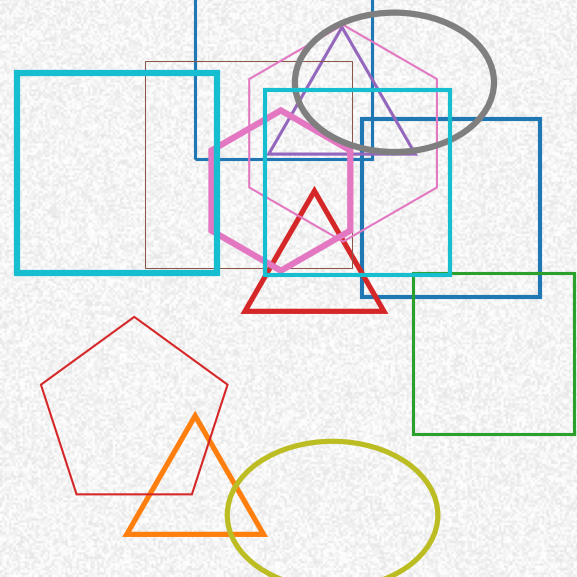[{"shape": "square", "thickness": 2, "radius": 0.77, "center": [0.781, 0.639]}, {"shape": "square", "thickness": 1.5, "radius": 0.76, "center": [0.491, 0.877]}, {"shape": "triangle", "thickness": 2.5, "radius": 0.68, "center": [0.338, 0.142]}, {"shape": "square", "thickness": 1.5, "radius": 0.69, "center": [0.855, 0.387]}, {"shape": "triangle", "thickness": 2.5, "radius": 0.69, "center": [0.544, 0.53]}, {"shape": "pentagon", "thickness": 1, "radius": 0.85, "center": [0.232, 0.281]}, {"shape": "triangle", "thickness": 1.5, "radius": 0.73, "center": [0.592, 0.806]}, {"shape": "square", "thickness": 0.5, "radius": 0.89, "center": [0.431, 0.714]}, {"shape": "hexagon", "thickness": 3, "radius": 0.69, "center": [0.486, 0.669]}, {"shape": "hexagon", "thickness": 1, "radius": 0.94, "center": [0.594, 0.768]}, {"shape": "oval", "thickness": 3, "radius": 0.86, "center": [0.683, 0.857]}, {"shape": "oval", "thickness": 2.5, "radius": 0.91, "center": [0.576, 0.107]}, {"shape": "square", "thickness": 2, "radius": 0.8, "center": [0.619, 0.684]}, {"shape": "square", "thickness": 3, "radius": 0.87, "center": [0.202, 0.7]}]